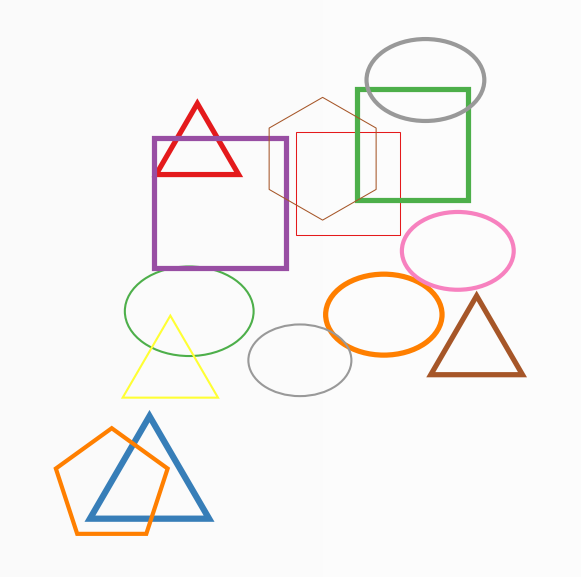[{"shape": "square", "thickness": 0.5, "radius": 0.45, "center": [0.599, 0.681]}, {"shape": "triangle", "thickness": 2.5, "radius": 0.41, "center": [0.34, 0.738]}, {"shape": "triangle", "thickness": 3, "radius": 0.59, "center": [0.257, 0.16]}, {"shape": "oval", "thickness": 1, "radius": 0.55, "center": [0.326, 0.46]}, {"shape": "square", "thickness": 2.5, "radius": 0.48, "center": [0.71, 0.749]}, {"shape": "square", "thickness": 2.5, "radius": 0.56, "center": [0.379, 0.648]}, {"shape": "pentagon", "thickness": 2, "radius": 0.51, "center": [0.192, 0.157]}, {"shape": "oval", "thickness": 2.5, "radius": 0.5, "center": [0.66, 0.454]}, {"shape": "triangle", "thickness": 1, "radius": 0.47, "center": [0.293, 0.358]}, {"shape": "hexagon", "thickness": 0.5, "radius": 0.53, "center": [0.555, 0.724]}, {"shape": "triangle", "thickness": 2.5, "radius": 0.46, "center": [0.82, 0.396]}, {"shape": "oval", "thickness": 2, "radius": 0.48, "center": [0.788, 0.565]}, {"shape": "oval", "thickness": 1, "radius": 0.44, "center": [0.516, 0.375]}, {"shape": "oval", "thickness": 2, "radius": 0.51, "center": [0.732, 0.861]}]